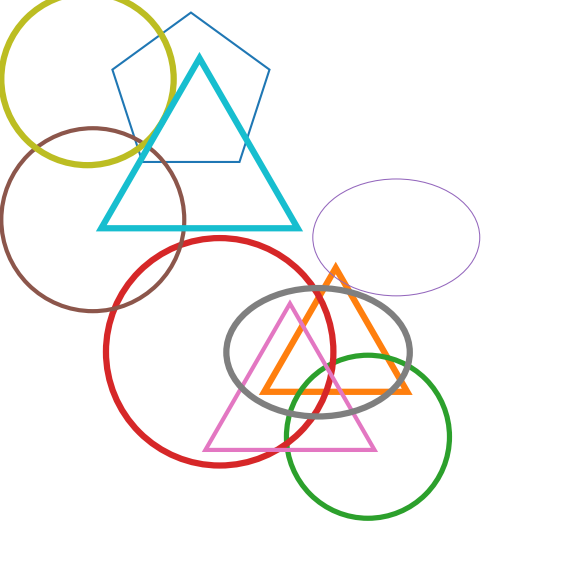[{"shape": "pentagon", "thickness": 1, "radius": 0.72, "center": [0.331, 0.834]}, {"shape": "triangle", "thickness": 3, "radius": 0.71, "center": [0.581, 0.392]}, {"shape": "circle", "thickness": 2.5, "radius": 0.71, "center": [0.637, 0.243]}, {"shape": "circle", "thickness": 3, "radius": 0.98, "center": [0.38, 0.39]}, {"shape": "oval", "thickness": 0.5, "radius": 0.72, "center": [0.686, 0.588]}, {"shape": "circle", "thickness": 2, "radius": 0.79, "center": [0.161, 0.619]}, {"shape": "triangle", "thickness": 2, "radius": 0.85, "center": [0.502, 0.305]}, {"shape": "oval", "thickness": 3, "radius": 0.79, "center": [0.551, 0.389]}, {"shape": "circle", "thickness": 3, "radius": 0.75, "center": [0.152, 0.862]}, {"shape": "triangle", "thickness": 3, "radius": 0.98, "center": [0.345, 0.702]}]